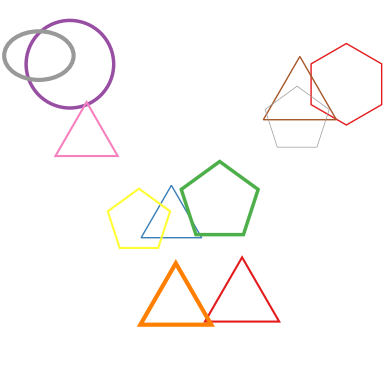[{"shape": "hexagon", "thickness": 1, "radius": 0.53, "center": [0.9, 0.781]}, {"shape": "triangle", "thickness": 1.5, "radius": 0.56, "center": [0.629, 0.22]}, {"shape": "triangle", "thickness": 1, "radius": 0.45, "center": [0.445, 0.428]}, {"shape": "pentagon", "thickness": 2.5, "radius": 0.52, "center": [0.571, 0.476]}, {"shape": "circle", "thickness": 2.5, "radius": 0.57, "center": [0.182, 0.833]}, {"shape": "triangle", "thickness": 3, "radius": 0.53, "center": [0.457, 0.21]}, {"shape": "pentagon", "thickness": 1.5, "radius": 0.43, "center": [0.361, 0.425]}, {"shape": "triangle", "thickness": 1, "radius": 0.55, "center": [0.779, 0.744]}, {"shape": "triangle", "thickness": 1.5, "radius": 0.47, "center": [0.225, 0.641]}, {"shape": "oval", "thickness": 3, "radius": 0.45, "center": [0.101, 0.856]}, {"shape": "pentagon", "thickness": 0.5, "radius": 0.44, "center": [0.772, 0.689]}]